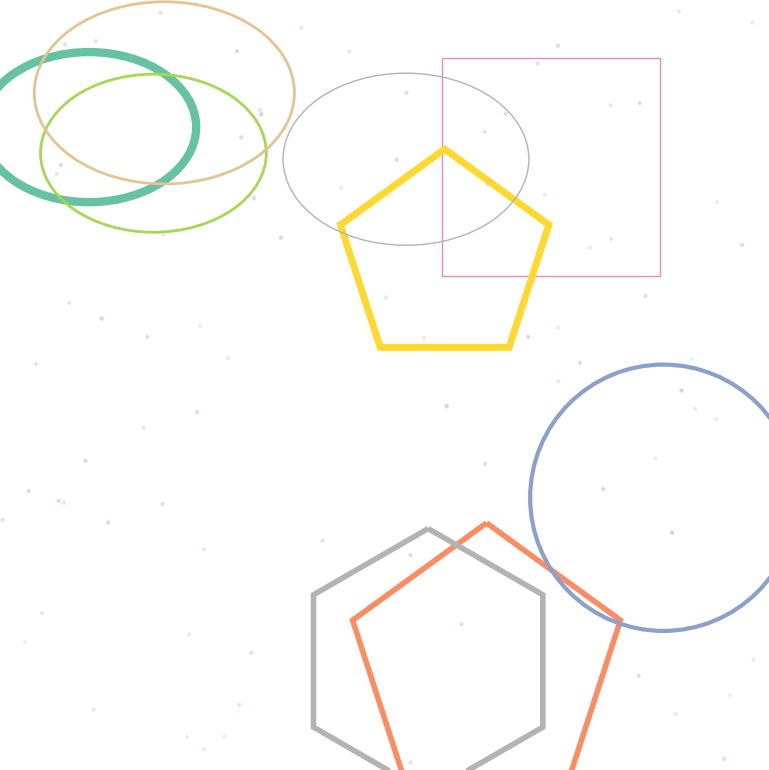[{"shape": "oval", "thickness": 3, "radius": 0.7, "center": [0.116, 0.835]}, {"shape": "pentagon", "thickness": 2, "radius": 0.91, "center": [0.632, 0.138]}, {"shape": "circle", "thickness": 1.5, "radius": 0.86, "center": [0.861, 0.354]}, {"shape": "square", "thickness": 0.5, "radius": 0.71, "center": [0.715, 0.784]}, {"shape": "oval", "thickness": 1, "radius": 0.73, "center": [0.199, 0.801]}, {"shape": "pentagon", "thickness": 2.5, "radius": 0.71, "center": [0.577, 0.664]}, {"shape": "oval", "thickness": 1, "radius": 0.84, "center": [0.213, 0.879]}, {"shape": "hexagon", "thickness": 2, "radius": 0.86, "center": [0.556, 0.142]}, {"shape": "oval", "thickness": 0.5, "radius": 0.8, "center": [0.527, 0.793]}]